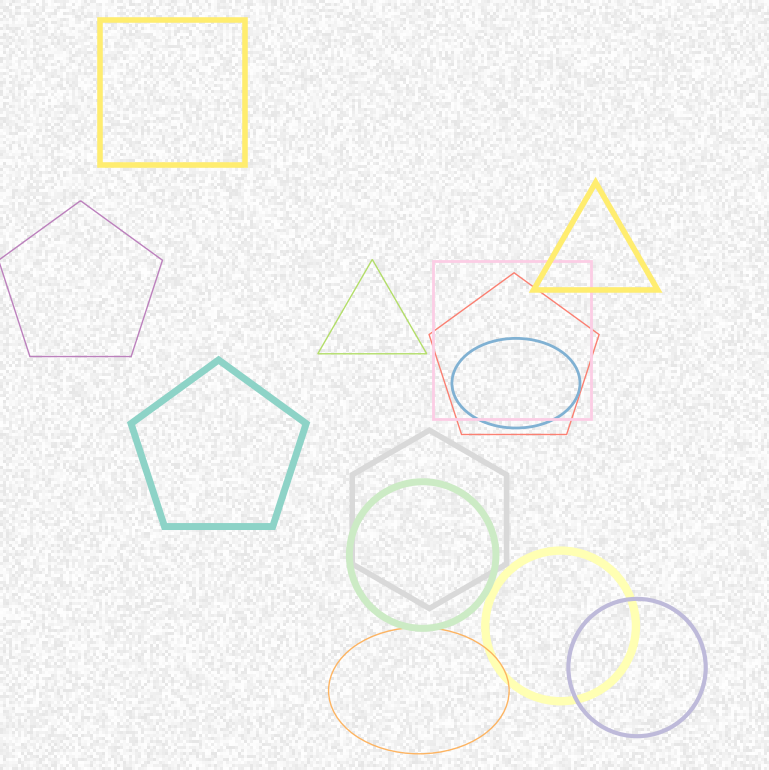[{"shape": "pentagon", "thickness": 2.5, "radius": 0.6, "center": [0.284, 0.413]}, {"shape": "circle", "thickness": 3, "radius": 0.49, "center": [0.728, 0.187]}, {"shape": "circle", "thickness": 1.5, "radius": 0.45, "center": [0.827, 0.133]}, {"shape": "pentagon", "thickness": 0.5, "radius": 0.58, "center": [0.668, 0.53]}, {"shape": "oval", "thickness": 1, "radius": 0.42, "center": [0.67, 0.502]}, {"shape": "oval", "thickness": 0.5, "radius": 0.59, "center": [0.544, 0.103]}, {"shape": "triangle", "thickness": 0.5, "radius": 0.41, "center": [0.483, 0.581]}, {"shape": "square", "thickness": 1, "radius": 0.51, "center": [0.665, 0.558]}, {"shape": "hexagon", "thickness": 2, "radius": 0.58, "center": [0.558, 0.325]}, {"shape": "pentagon", "thickness": 0.5, "radius": 0.56, "center": [0.105, 0.627]}, {"shape": "circle", "thickness": 2.5, "radius": 0.48, "center": [0.549, 0.279]}, {"shape": "square", "thickness": 2, "radius": 0.47, "center": [0.224, 0.88]}, {"shape": "triangle", "thickness": 2, "radius": 0.47, "center": [0.774, 0.67]}]